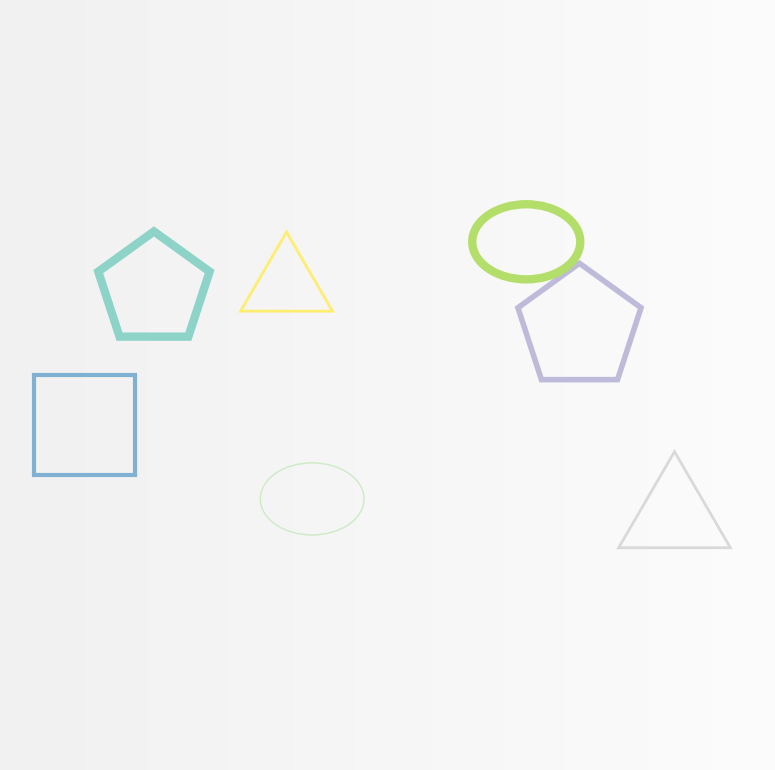[{"shape": "pentagon", "thickness": 3, "radius": 0.38, "center": [0.199, 0.624]}, {"shape": "pentagon", "thickness": 2, "radius": 0.42, "center": [0.748, 0.575]}, {"shape": "square", "thickness": 1.5, "radius": 0.32, "center": [0.109, 0.449]}, {"shape": "oval", "thickness": 3, "radius": 0.35, "center": [0.679, 0.686]}, {"shape": "triangle", "thickness": 1, "radius": 0.42, "center": [0.87, 0.33]}, {"shape": "oval", "thickness": 0.5, "radius": 0.33, "center": [0.403, 0.352]}, {"shape": "triangle", "thickness": 1, "radius": 0.34, "center": [0.37, 0.63]}]